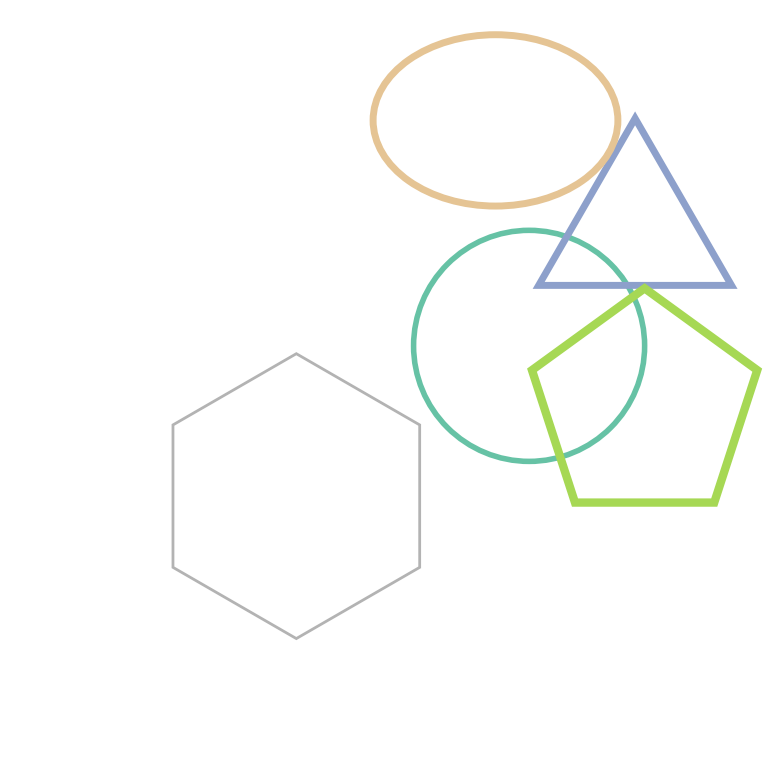[{"shape": "circle", "thickness": 2, "radius": 0.75, "center": [0.687, 0.551]}, {"shape": "triangle", "thickness": 2.5, "radius": 0.72, "center": [0.825, 0.702]}, {"shape": "pentagon", "thickness": 3, "radius": 0.77, "center": [0.837, 0.472]}, {"shape": "oval", "thickness": 2.5, "radius": 0.79, "center": [0.643, 0.844]}, {"shape": "hexagon", "thickness": 1, "radius": 0.92, "center": [0.385, 0.356]}]